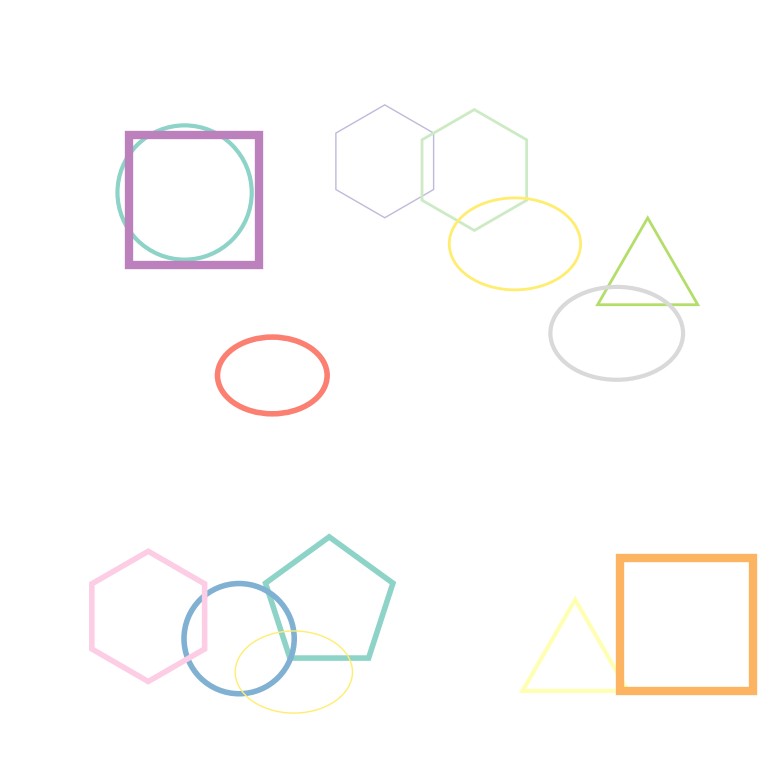[{"shape": "circle", "thickness": 1.5, "radius": 0.44, "center": [0.24, 0.75]}, {"shape": "pentagon", "thickness": 2, "radius": 0.44, "center": [0.428, 0.216]}, {"shape": "triangle", "thickness": 1.5, "radius": 0.39, "center": [0.747, 0.142]}, {"shape": "hexagon", "thickness": 0.5, "radius": 0.37, "center": [0.5, 0.791]}, {"shape": "oval", "thickness": 2, "radius": 0.36, "center": [0.354, 0.512]}, {"shape": "circle", "thickness": 2, "radius": 0.36, "center": [0.311, 0.171]}, {"shape": "square", "thickness": 3, "radius": 0.43, "center": [0.892, 0.189]}, {"shape": "triangle", "thickness": 1, "radius": 0.38, "center": [0.841, 0.642]}, {"shape": "hexagon", "thickness": 2, "radius": 0.42, "center": [0.193, 0.199]}, {"shape": "oval", "thickness": 1.5, "radius": 0.43, "center": [0.801, 0.567]}, {"shape": "square", "thickness": 3, "radius": 0.42, "center": [0.252, 0.74]}, {"shape": "hexagon", "thickness": 1, "radius": 0.39, "center": [0.616, 0.779]}, {"shape": "oval", "thickness": 0.5, "radius": 0.38, "center": [0.382, 0.127]}, {"shape": "oval", "thickness": 1, "radius": 0.43, "center": [0.669, 0.683]}]